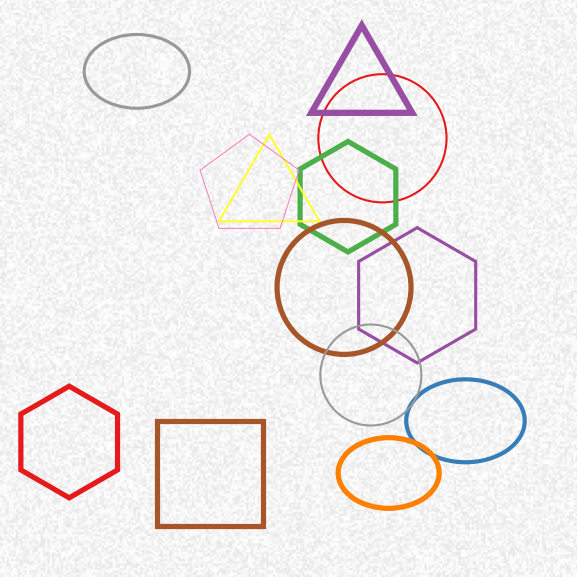[{"shape": "circle", "thickness": 1, "radius": 0.56, "center": [0.662, 0.76]}, {"shape": "hexagon", "thickness": 2.5, "radius": 0.48, "center": [0.12, 0.234]}, {"shape": "oval", "thickness": 2, "radius": 0.51, "center": [0.806, 0.27]}, {"shape": "hexagon", "thickness": 2.5, "radius": 0.48, "center": [0.603, 0.659]}, {"shape": "hexagon", "thickness": 1.5, "radius": 0.59, "center": [0.722, 0.488]}, {"shape": "triangle", "thickness": 3, "radius": 0.5, "center": [0.626, 0.854]}, {"shape": "oval", "thickness": 2.5, "radius": 0.44, "center": [0.673, 0.18]}, {"shape": "triangle", "thickness": 1, "radius": 0.5, "center": [0.466, 0.666]}, {"shape": "square", "thickness": 2.5, "radius": 0.46, "center": [0.363, 0.18]}, {"shape": "circle", "thickness": 2.5, "radius": 0.58, "center": [0.596, 0.501]}, {"shape": "pentagon", "thickness": 0.5, "radius": 0.45, "center": [0.432, 0.677]}, {"shape": "oval", "thickness": 1.5, "radius": 0.46, "center": [0.237, 0.876]}, {"shape": "circle", "thickness": 1, "radius": 0.44, "center": [0.642, 0.35]}]